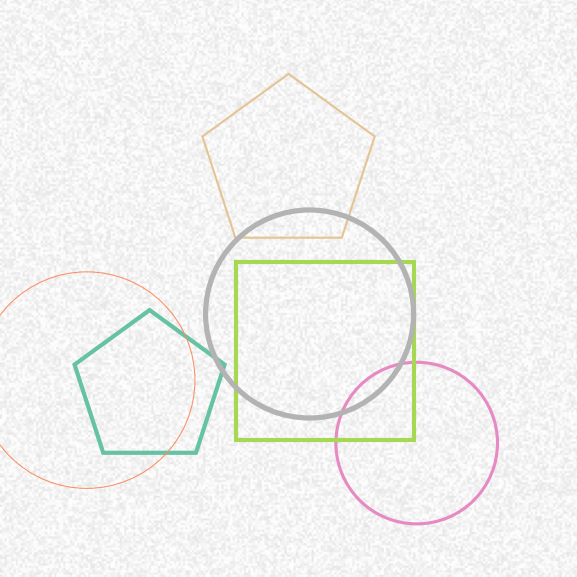[{"shape": "pentagon", "thickness": 2, "radius": 0.68, "center": [0.259, 0.326]}, {"shape": "circle", "thickness": 0.5, "radius": 0.94, "center": [0.15, 0.341]}, {"shape": "circle", "thickness": 1.5, "radius": 0.7, "center": [0.722, 0.232]}, {"shape": "square", "thickness": 2, "radius": 0.77, "center": [0.563, 0.392]}, {"shape": "pentagon", "thickness": 1, "radius": 0.78, "center": [0.5, 0.714]}, {"shape": "circle", "thickness": 2.5, "radius": 0.9, "center": [0.536, 0.455]}]